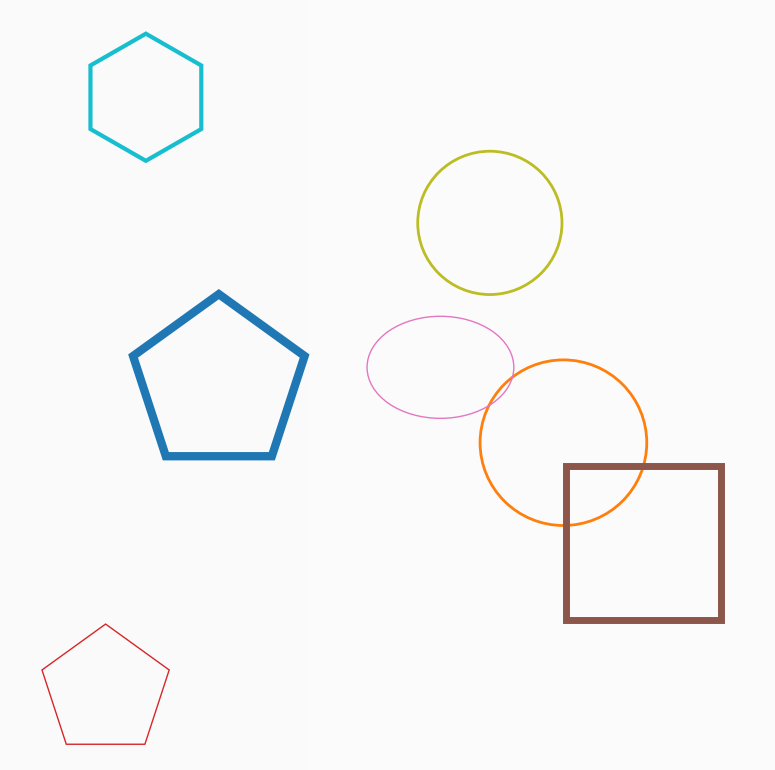[{"shape": "pentagon", "thickness": 3, "radius": 0.58, "center": [0.282, 0.502]}, {"shape": "circle", "thickness": 1, "radius": 0.54, "center": [0.727, 0.425]}, {"shape": "pentagon", "thickness": 0.5, "radius": 0.43, "center": [0.136, 0.103]}, {"shape": "square", "thickness": 2.5, "radius": 0.5, "center": [0.831, 0.295]}, {"shape": "oval", "thickness": 0.5, "radius": 0.47, "center": [0.568, 0.523]}, {"shape": "circle", "thickness": 1, "radius": 0.47, "center": [0.632, 0.711]}, {"shape": "hexagon", "thickness": 1.5, "radius": 0.41, "center": [0.188, 0.874]}]